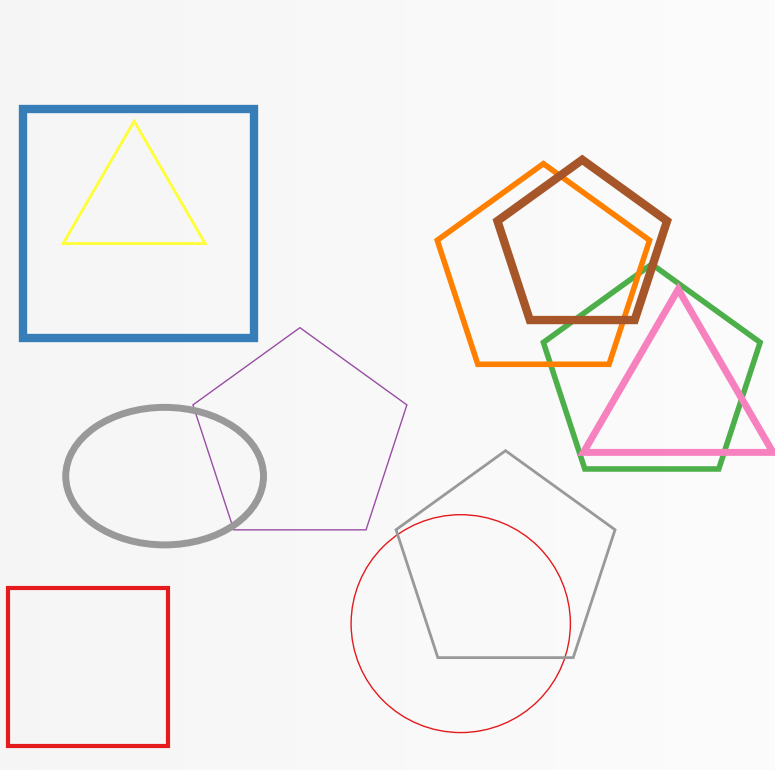[{"shape": "square", "thickness": 1.5, "radius": 0.51, "center": [0.114, 0.134]}, {"shape": "circle", "thickness": 0.5, "radius": 0.71, "center": [0.594, 0.19]}, {"shape": "square", "thickness": 3, "radius": 0.75, "center": [0.179, 0.71]}, {"shape": "pentagon", "thickness": 2, "radius": 0.74, "center": [0.841, 0.51]}, {"shape": "pentagon", "thickness": 0.5, "radius": 0.73, "center": [0.387, 0.429]}, {"shape": "pentagon", "thickness": 2, "radius": 0.72, "center": [0.701, 0.643]}, {"shape": "triangle", "thickness": 1, "radius": 0.53, "center": [0.173, 0.737]}, {"shape": "pentagon", "thickness": 3, "radius": 0.58, "center": [0.751, 0.677]}, {"shape": "triangle", "thickness": 2.5, "radius": 0.71, "center": [0.875, 0.483]}, {"shape": "oval", "thickness": 2.5, "radius": 0.64, "center": [0.212, 0.382]}, {"shape": "pentagon", "thickness": 1, "radius": 0.74, "center": [0.652, 0.266]}]